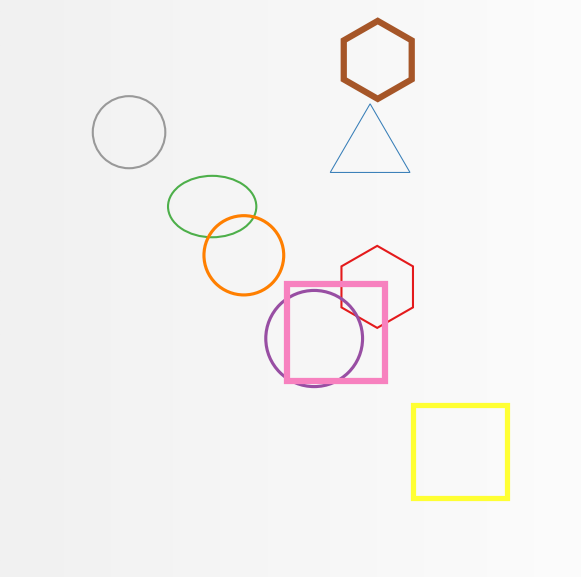[{"shape": "hexagon", "thickness": 1, "radius": 0.36, "center": [0.649, 0.502]}, {"shape": "triangle", "thickness": 0.5, "radius": 0.4, "center": [0.637, 0.74]}, {"shape": "oval", "thickness": 1, "radius": 0.38, "center": [0.365, 0.641]}, {"shape": "circle", "thickness": 1.5, "radius": 0.42, "center": [0.541, 0.413]}, {"shape": "circle", "thickness": 1.5, "radius": 0.34, "center": [0.42, 0.557]}, {"shape": "square", "thickness": 2.5, "radius": 0.41, "center": [0.791, 0.217]}, {"shape": "hexagon", "thickness": 3, "radius": 0.34, "center": [0.65, 0.895]}, {"shape": "square", "thickness": 3, "radius": 0.42, "center": [0.578, 0.424]}, {"shape": "circle", "thickness": 1, "radius": 0.31, "center": [0.222, 0.77]}]